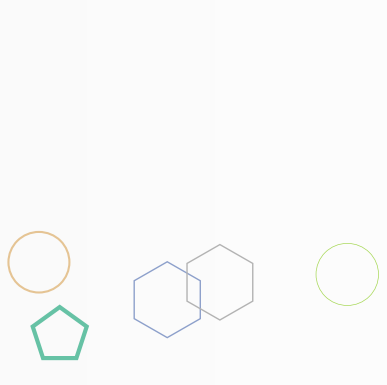[{"shape": "pentagon", "thickness": 3, "radius": 0.37, "center": [0.154, 0.129]}, {"shape": "hexagon", "thickness": 1, "radius": 0.49, "center": [0.432, 0.222]}, {"shape": "circle", "thickness": 0.5, "radius": 0.4, "center": [0.896, 0.287]}, {"shape": "circle", "thickness": 1.5, "radius": 0.39, "center": [0.1, 0.319]}, {"shape": "hexagon", "thickness": 1, "radius": 0.49, "center": [0.567, 0.267]}]